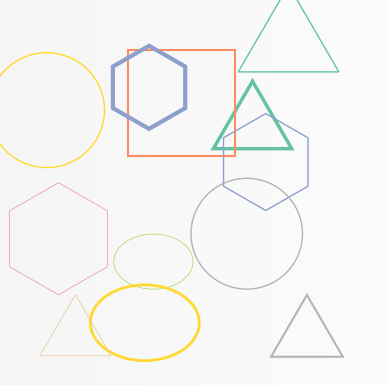[{"shape": "triangle", "thickness": 2.5, "radius": 0.58, "center": [0.652, 0.672]}, {"shape": "triangle", "thickness": 1, "radius": 0.75, "center": [0.745, 0.888]}, {"shape": "square", "thickness": 1.5, "radius": 0.69, "center": [0.467, 0.732]}, {"shape": "hexagon", "thickness": 1, "radius": 0.63, "center": [0.686, 0.579]}, {"shape": "hexagon", "thickness": 3, "radius": 0.54, "center": [0.385, 0.773]}, {"shape": "hexagon", "thickness": 0.5, "radius": 0.73, "center": [0.151, 0.38]}, {"shape": "oval", "thickness": 0.5, "radius": 0.51, "center": [0.396, 0.321]}, {"shape": "circle", "thickness": 1, "radius": 0.75, "center": [0.12, 0.714]}, {"shape": "oval", "thickness": 2, "radius": 0.7, "center": [0.374, 0.162]}, {"shape": "triangle", "thickness": 0.5, "radius": 0.53, "center": [0.195, 0.129]}, {"shape": "circle", "thickness": 1, "radius": 0.72, "center": [0.637, 0.393]}, {"shape": "triangle", "thickness": 1.5, "radius": 0.54, "center": [0.792, 0.127]}]